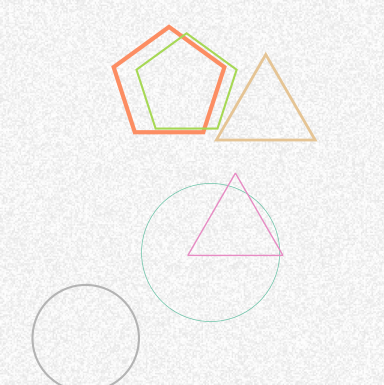[{"shape": "circle", "thickness": 0.5, "radius": 0.9, "center": [0.547, 0.344]}, {"shape": "pentagon", "thickness": 3, "radius": 0.76, "center": [0.439, 0.779]}, {"shape": "triangle", "thickness": 1, "radius": 0.71, "center": [0.611, 0.408]}, {"shape": "pentagon", "thickness": 1.5, "radius": 0.68, "center": [0.485, 0.777]}, {"shape": "triangle", "thickness": 2, "radius": 0.74, "center": [0.69, 0.71]}, {"shape": "circle", "thickness": 1.5, "radius": 0.69, "center": [0.223, 0.122]}]